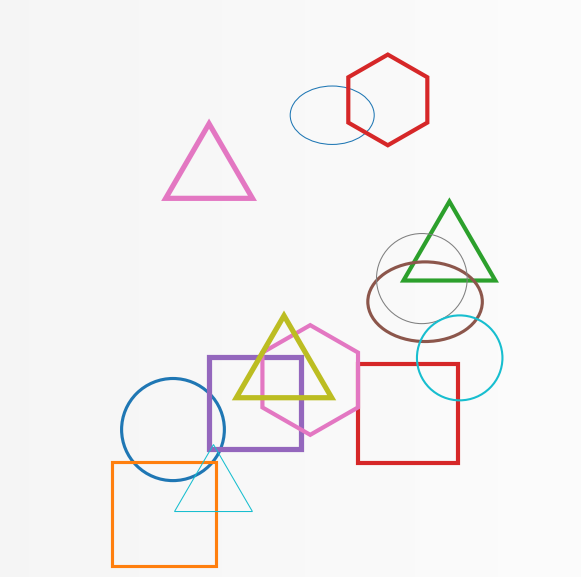[{"shape": "circle", "thickness": 1.5, "radius": 0.44, "center": [0.298, 0.255]}, {"shape": "oval", "thickness": 0.5, "radius": 0.36, "center": [0.572, 0.8]}, {"shape": "square", "thickness": 1.5, "radius": 0.45, "center": [0.282, 0.11]}, {"shape": "triangle", "thickness": 2, "radius": 0.46, "center": [0.773, 0.559]}, {"shape": "square", "thickness": 2, "radius": 0.43, "center": [0.702, 0.283]}, {"shape": "hexagon", "thickness": 2, "radius": 0.39, "center": [0.667, 0.826]}, {"shape": "square", "thickness": 2.5, "radius": 0.39, "center": [0.439, 0.301]}, {"shape": "oval", "thickness": 1.5, "radius": 0.49, "center": [0.731, 0.477]}, {"shape": "hexagon", "thickness": 2, "radius": 0.47, "center": [0.534, 0.341]}, {"shape": "triangle", "thickness": 2.5, "radius": 0.43, "center": [0.36, 0.699]}, {"shape": "circle", "thickness": 0.5, "radius": 0.39, "center": [0.726, 0.517]}, {"shape": "triangle", "thickness": 2.5, "radius": 0.47, "center": [0.489, 0.358]}, {"shape": "triangle", "thickness": 0.5, "radius": 0.39, "center": [0.367, 0.152]}, {"shape": "circle", "thickness": 1, "radius": 0.37, "center": [0.791, 0.379]}]